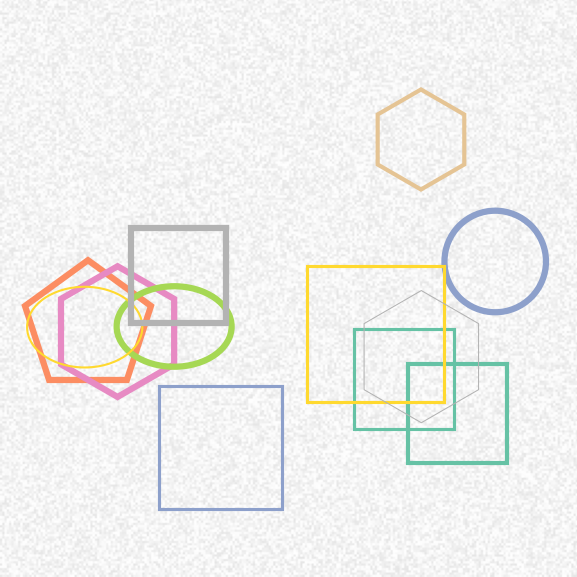[{"shape": "square", "thickness": 1.5, "radius": 0.43, "center": [0.7, 0.343]}, {"shape": "square", "thickness": 2, "radius": 0.43, "center": [0.793, 0.283]}, {"shape": "pentagon", "thickness": 3, "radius": 0.57, "center": [0.152, 0.434]}, {"shape": "square", "thickness": 1.5, "radius": 0.53, "center": [0.381, 0.225]}, {"shape": "circle", "thickness": 3, "radius": 0.44, "center": [0.858, 0.546]}, {"shape": "hexagon", "thickness": 3, "radius": 0.57, "center": [0.204, 0.425]}, {"shape": "oval", "thickness": 3, "radius": 0.5, "center": [0.302, 0.434]}, {"shape": "oval", "thickness": 1, "radius": 0.5, "center": [0.147, 0.433]}, {"shape": "square", "thickness": 1.5, "radius": 0.59, "center": [0.65, 0.421]}, {"shape": "hexagon", "thickness": 2, "radius": 0.43, "center": [0.729, 0.758]}, {"shape": "square", "thickness": 3, "radius": 0.41, "center": [0.309, 0.522]}, {"shape": "hexagon", "thickness": 0.5, "radius": 0.57, "center": [0.73, 0.382]}]